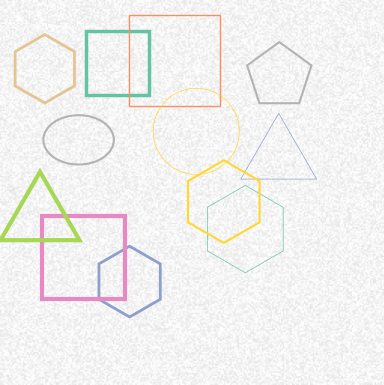[{"shape": "square", "thickness": 2.5, "radius": 0.41, "center": [0.305, 0.836]}, {"shape": "hexagon", "thickness": 0.5, "radius": 0.57, "center": [0.637, 0.405]}, {"shape": "square", "thickness": 1, "radius": 0.59, "center": [0.453, 0.843]}, {"shape": "triangle", "thickness": 0.5, "radius": 0.57, "center": [0.724, 0.592]}, {"shape": "hexagon", "thickness": 2, "radius": 0.46, "center": [0.337, 0.269]}, {"shape": "square", "thickness": 3, "radius": 0.54, "center": [0.218, 0.33]}, {"shape": "triangle", "thickness": 3, "radius": 0.59, "center": [0.104, 0.435]}, {"shape": "circle", "thickness": 0.5, "radius": 0.56, "center": [0.51, 0.659]}, {"shape": "hexagon", "thickness": 1.5, "radius": 0.54, "center": [0.581, 0.476]}, {"shape": "hexagon", "thickness": 2, "radius": 0.44, "center": [0.116, 0.821]}, {"shape": "oval", "thickness": 1.5, "radius": 0.46, "center": [0.204, 0.637]}, {"shape": "pentagon", "thickness": 1.5, "radius": 0.44, "center": [0.725, 0.803]}]